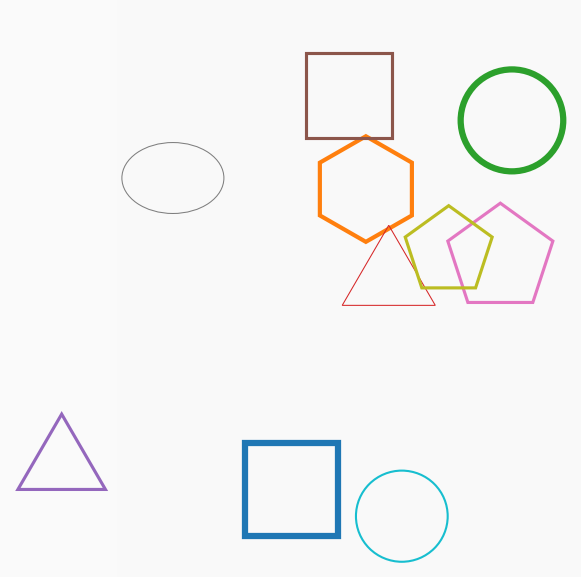[{"shape": "square", "thickness": 3, "radius": 0.4, "center": [0.501, 0.151]}, {"shape": "hexagon", "thickness": 2, "radius": 0.46, "center": [0.629, 0.672]}, {"shape": "circle", "thickness": 3, "radius": 0.44, "center": [0.881, 0.791]}, {"shape": "triangle", "thickness": 0.5, "radius": 0.46, "center": [0.669, 0.517]}, {"shape": "triangle", "thickness": 1.5, "radius": 0.43, "center": [0.106, 0.195]}, {"shape": "square", "thickness": 1.5, "radius": 0.37, "center": [0.6, 0.834]}, {"shape": "pentagon", "thickness": 1.5, "radius": 0.48, "center": [0.861, 0.552]}, {"shape": "oval", "thickness": 0.5, "radius": 0.44, "center": [0.297, 0.691]}, {"shape": "pentagon", "thickness": 1.5, "radius": 0.39, "center": [0.772, 0.564]}, {"shape": "circle", "thickness": 1, "radius": 0.39, "center": [0.691, 0.105]}]